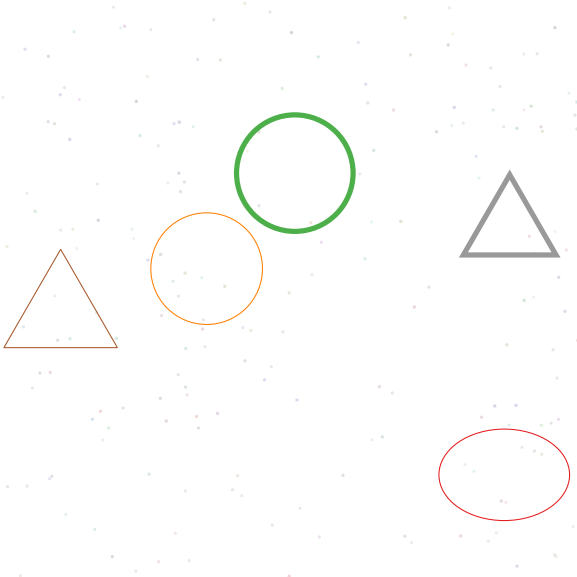[{"shape": "oval", "thickness": 0.5, "radius": 0.57, "center": [0.873, 0.177]}, {"shape": "circle", "thickness": 2.5, "radius": 0.5, "center": [0.511, 0.699]}, {"shape": "circle", "thickness": 0.5, "radius": 0.48, "center": [0.358, 0.534]}, {"shape": "triangle", "thickness": 0.5, "radius": 0.57, "center": [0.105, 0.454]}, {"shape": "triangle", "thickness": 2.5, "radius": 0.46, "center": [0.883, 0.604]}]